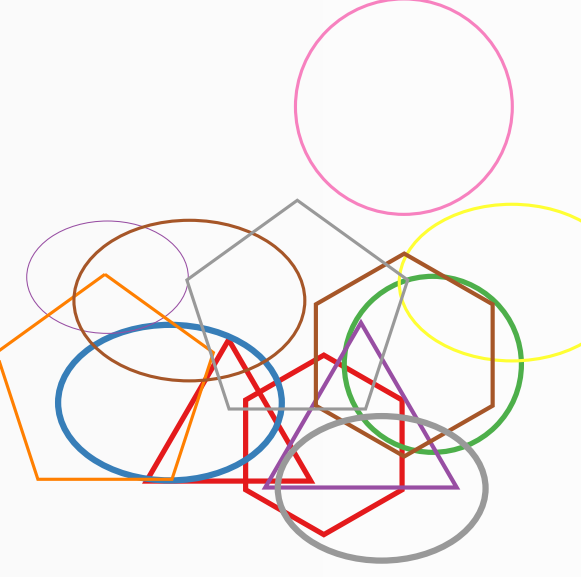[{"shape": "triangle", "thickness": 2.5, "radius": 0.82, "center": [0.393, 0.248]}, {"shape": "hexagon", "thickness": 2.5, "radius": 0.78, "center": [0.557, 0.229]}, {"shape": "oval", "thickness": 3, "radius": 0.96, "center": [0.292, 0.302]}, {"shape": "circle", "thickness": 2.5, "radius": 0.76, "center": [0.745, 0.368]}, {"shape": "triangle", "thickness": 2, "radius": 0.95, "center": [0.621, 0.25]}, {"shape": "oval", "thickness": 0.5, "radius": 0.69, "center": [0.185, 0.519]}, {"shape": "pentagon", "thickness": 1.5, "radius": 0.98, "center": [0.18, 0.328]}, {"shape": "oval", "thickness": 1.5, "radius": 0.97, "center": [0.881, 0.51]}, {"shape": "hexagon", "thickness": 2, "radius": 0.88, "center": [0.696, 0.384]}, {"shape": "oval", "thickness": 1.5, "radius": 0.99, "center": [0.326, 0.479]}, {"shape": "circle", "thickness": 1.5, "radius": 0.93, "center": [0.695, 0.814]}, {"shape": "oval", "thickness": 3, "radius": 0.89, "center": [0.657, 0.154]}, {"shape": "pentagon", "thickness": 1.5, "radius": 1.0, "center": [0.511, 0.453]}]